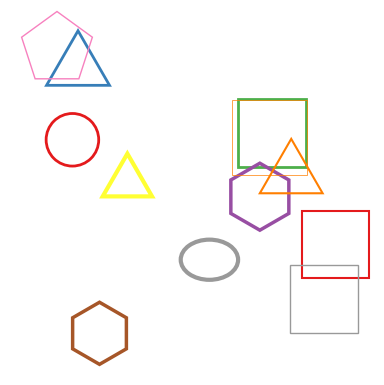[{"shape": "circle", "thickness": 2, "radius": 0.34, "center": [0.188, 0.637]}, {"shape": "square", "thickness": 1.5, "radius": 0.44, "center": [0.871, 0.365]}, {"shape": "triangle", "thickness": 2, "radius": 0.47, "center": [0.203, 0.826]}, {"shape": "square", "thickness": 2, "radius": 0.44, "center": [0.706, 0.654]}, {"shape": "hexagon", "thickness": 2.5, "radius": 0.43, "center": [0.675, 0.489]}, {"shape": "square", "thickness": 0.5, "radius": 0.48, "center": [0.7, 0.643]}, {"shape": "triangle", "thickness": 1.5, "radius": 0.47, "center": [0.756, 0.545]}, {"shape": "triangle", "thickness": 3, "radius": 0.37, "center": [0.331, 0.527]}, {"shape": "hexagon", "thickness": 2.5, "radius": 0.4, "center": [0.258, 0.134]}, {"shape": "pentagon", "thickness": 1, "radius": 0.48, "center": [0.148, 0.873]}, {"shape": "oval", "thickness": 3, "radius": 0.37, "center": [0.544, 0.325]}, {"shape": "square", "thickness": 1, "radius": 0.44, "center": [0.842, 0.224]}]